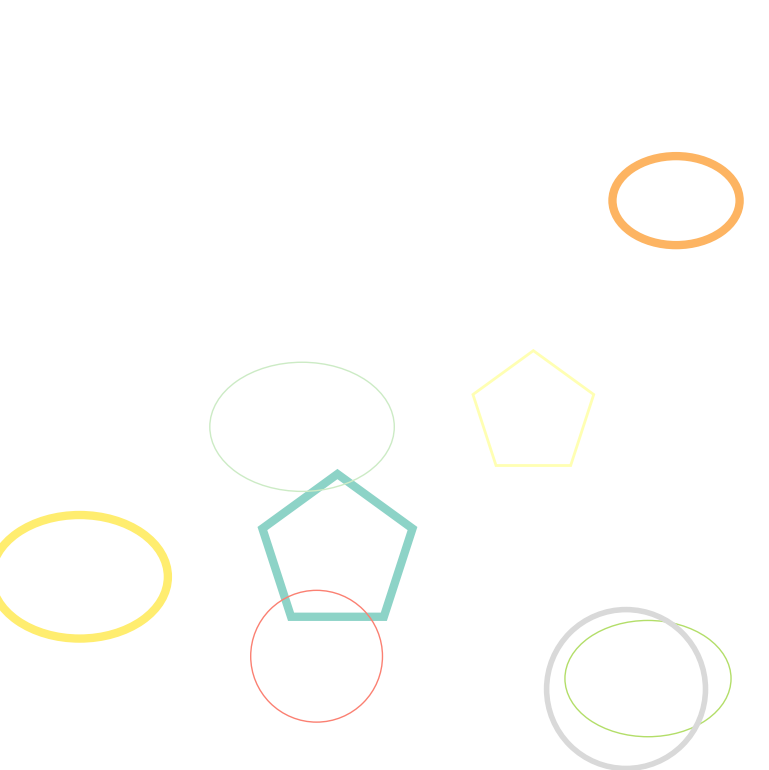[{"shape": "pentagon", "thickness": 3, "radius": 0.51, "center": [0.438, 0.282]}, {"shape": "pentagon", "thickness": 1, "radius": 0.41, "center": [0.693, 0.462]}, {"shape": "circle", "thickness": 0.5, "radius": 0.43, "center": [0.411, 0.148]}, {"shape": "oval", "thickness": 3, "radius": 0.41, "center": [0.878, 0.739]}, {"shape": "oval", "thickness": 0.5, "radius": 0.54, "center": [0.842, 0.119]}, {"shape": "circle", "thickness": 2, "radius": 0.52, "center": [0.813, 0.105]}, {"shape": "oval", "thickness": 0.5, "radius": 0.6, "center": [0.392, 0.446]}, {"shape": "oval", "thickness": 3, "radius": 0.57, "center": [0.103, 0.251]}]